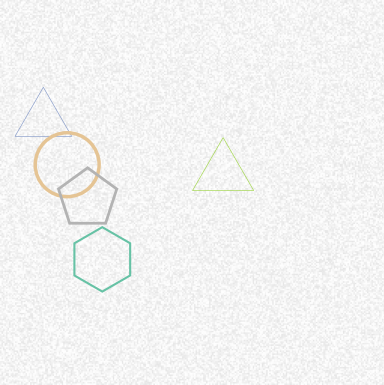[{"shape": "hexagon", "thickness": 1.5, "radius": 0.42, "center": [0.266, 0.326]}, {"shape": "triangle", "thickness": 0.5, "radius": 0.43, "center": [0.113, 0.688]}, {"shape": "triangle", "thickness": 0.5, "radius": 0.46, "center": [0.58, 0.551]}, {"shape": "circle", "thickness": 2.5, "radius": 0.42, "center": [0.174, 0.572]}, {"shape": "pentagon", "thickness": 2, "radius": 0.4, "center": [0.228, 0.485]}]